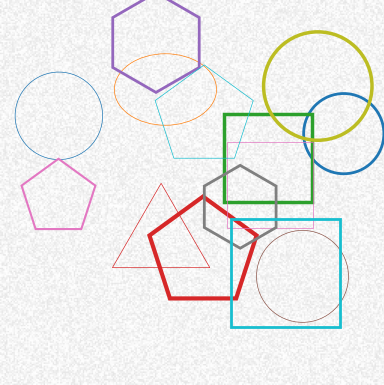[{"shape": "circle", "thickness": 2, "radius": 0.52, "center": [0.893, 0.653]}, {"shape": "circle", "thickness": 0.5, "radius": 0.57, "center": [0.153, 0.699]}, {"shape": "oval", "thickness": 0.5, "radius": 0.66, "center": [0.43, 0.768]}, {"shape": "square", "thickness": 2.5, "radius": 0.57, "center": [0.696, 0.59]}, {"shape": "pentagon", "thickness": 3, "radius": 0.73, "center": [0.527, 0.343]}, {"shape": "triangle", "thickness": 0.5, "radius": 0.73, "center": [0.418, 0.378]}, {"shape": "hexagon", "thickness": 2, "radius": 0.65, "center": [0.405, 0.89]}, {"shape": "circle", "thickness": 0.5, "radius": 0.6, "center": [0.786, 0.282]}, {"shape": "square", "thickness": 0.5, "radius": 0.56, "center": [0.701, 0.519]}, {"shape": "pentagon", "thickness": 1.5, "radius": 0.5, "center": [0.152, 0.487]}, {"shape": "hexagon", "thickness": 2, "radius": 0.54, "center": [0.624, 0.463]}, {"shape": "circle", "thickness": 2.5, "radius": 0.7, "center": [0.825, 0.776]}, {"shape": "pentagon", "thickness": 0.5, "radius": 0.67, "center": [0.53, 0.697]}, {"shape": "square", "thickness": 2, "radius": 0.7, "center": [0.742, 0.291]}]